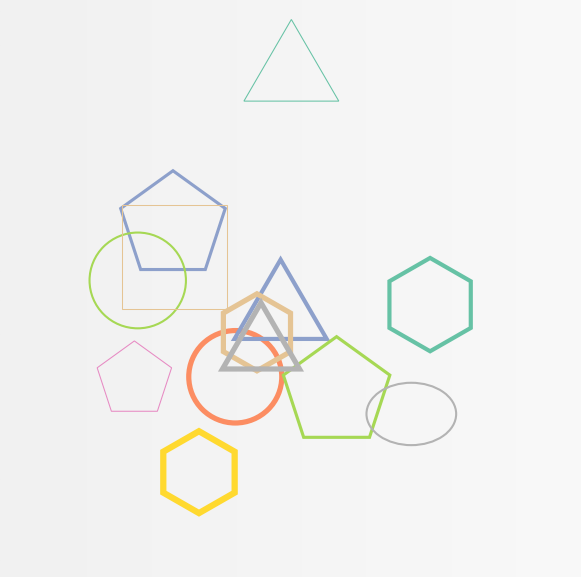[{"shape": "triangle", "thickness": 0.5, "radius": 0.47, "center": [0.501, 0.871]}, {"shape": "hexagon", "thickness": 2, "radius": 0.4, "center": [0.74, 0.472]}, {"shape": "circle", "thickness": 2.5, "radius": 0.4, "center": [0.405, 0.347]}, {"shape": "triangle", "thickness": 2, "radius": 0.46, "center": [0.483, 0.458]}, {"shape": "pentagon", "thickness": 1.5, "radius": 0.47, "center": [0.298, 0.609]}, {"shape": "pentagon", "thickness": 0.5, "radius": 0.34, "center": [0.231, 0.341]}, {"shape": "circle", "thickness": 1, "radius": 0.41, "center": [0.237, 0.514]}, {"shape": "pentagon", "thickness": 1.5, "radius": 0.48, "center": [0.579, 0.32]}, {"shape": "hexagon", "thickness": 3, "radius": 0.35, "center": [0.342, 0.182]}, {"shape": "hexagon", "thickness": 2.5, "radius": 0.33, "center": [0.442, 0.424]}, {"shape": "square", "thickness": 0.5, "radius": 0.45, "center": [0.3, 0.554]}, {"shape": "triangle", "thickness": 2.5, "radius": 0.38, "center": [0.449, 0.398]}, {"shape": "oval", "thickness": 1, "radius": 0.39, "center": [0.708, 0.282]}]